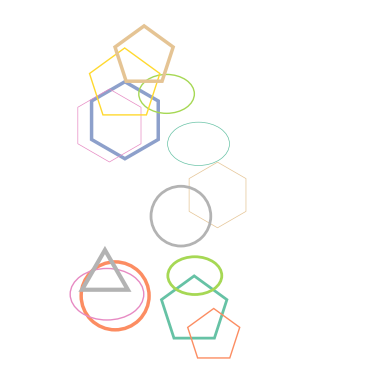[{"shape": "oval", "thickness": 0.5, "radius": 0.4, "center": [0.516, 0.626]}, {"shape": "pentagon", "thickness": 2, "radius": 0.45, "center": [0.504, 0.194]}, {"shape": "pentagon", "thickness": 1, "radius": 0.36, "center": [0.555, 0.128]}, {"shape": "circle", "thickness": 2.5, "radius": 0.44, "center": [0.299, 0.232]}, {"shape": "hexagon", "thickness": 2.5, "radius": 0.5, "center": [0.324, 0.688]}, {"shape": "oval", "thickness": 1, "radius": 0.48, "center": [0.278, 0.236]}, {"shape": "hexagon", "thickness": 0.5, "radius": 0.47, "center": [0.284, 0.674]}, {"shape": "oval", "thickness": 1, "radius": 0.36, "center": [0.433, 0.756]}, {"shape": "oval", "thickness": 2, "radius": 0.35, "center": [0.506, 0.284]}, {"shape": "pentagon", "thickness": 1, "radius": 0.48, "center": [0.324, 0.779]}, {"shape": "pentagon", "thickness": 2.5, "radius": 0.4, "center": [0.374, 0.853]}, {"shape": "hexagon", "thickness": 0.5, "radius": 0.43, "center": [0.565, 0.494]}, {"shape": "circle", "thickness": 2, "radius": 0.39, "center": [0.47, 0.439]}, {"shape": "triangle", "thickness": 3, "radius": 0.34, "center": [0.273, 0.282]}]